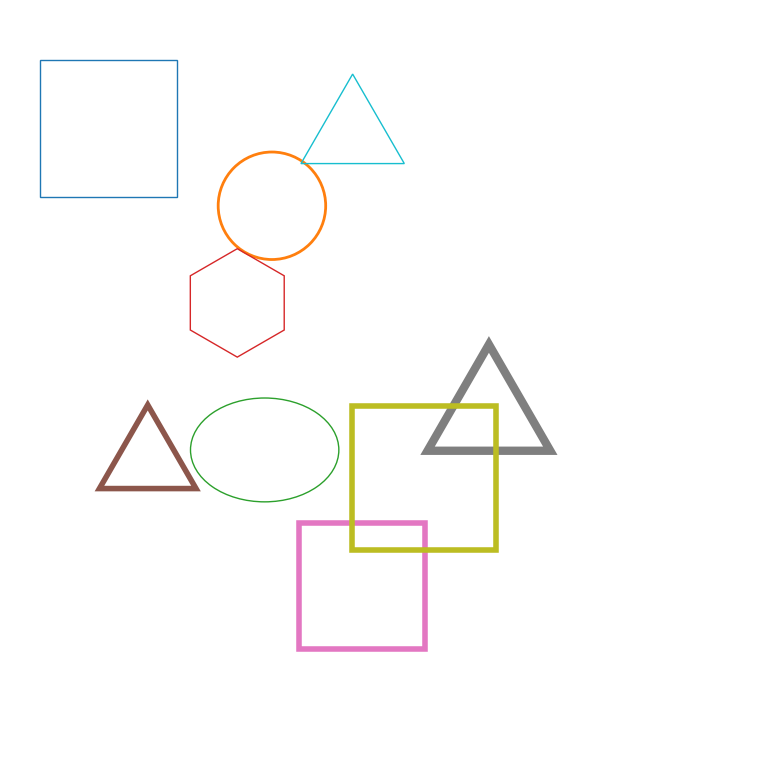[{"shape": "square", "thickness": 0.5, "radius": 0.45, "center": [0.141, 0.833]}, {"shape": "circle", "thickness": 1, "radius": 0.35, "center": [0.353, 0.733]}, {"shape": "oval", "thickness": 0.5, "radius": 0.48, "center": [0.344, 0.416]}, {"shape": "hexagon", "thickness": 0.5, "radius": 0.35, "center": [0.308, 0.607]}, {"shape": "triangle", "thickness": 2, "radius": 0.36, "center": [0.192, 0.402]}, {"shape": "square", "thickness": 2, "radius": 0.41, "center": [0.47, 0.239]}, {"shape": "triangle", "thickness": 3, "radius": 0.46, "center": [0.635, 0.461]}, {"shape": "square", "thickness": 2, "radius": 0.47, "center": [0.551, 0.379]}, {"shape": "triangle", "thickness": 0.5, "radius": 0.39, "center": [0.458, 0.826]}]